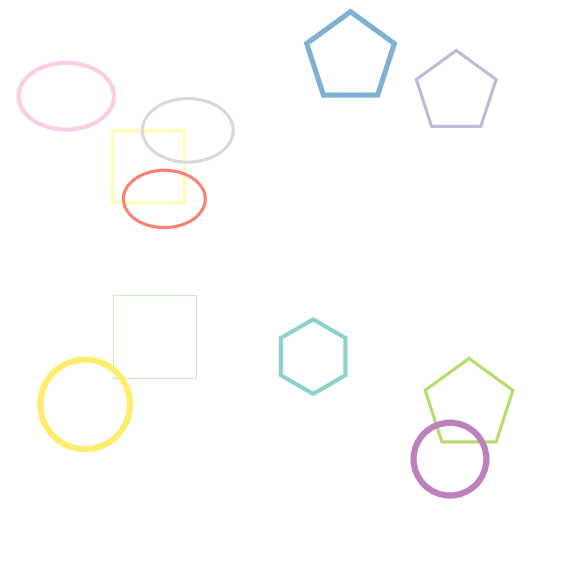[{"shape": "hexagon", "thickness": 2, "radius": 0.32, "center": [0.542, 0.382]}, {"shape": "square", "thickness": 1.5, "radius": 0.31, "center": [0.257, 0.711]}, {"shape": "pentagon", "thickness": 1.5, "radius": 0.36, "center": [0.79, 0.839]}, {"shape": "oval", "thickness": 1.5, "radius": 0.35, "center": [0.285, 0.655]}, {"shape": "pentagon", "thickness": 2.5, "radius": 0.4, "center": [0.607, 0.899]}, {"shape": "pentagon", "thickness": 1.5, "radius": 0.4, "center": [0.812, 0.299]}, {"shape": "oval", "thickness": 2, "radius": 0.41, "center": [0.115, 0.833]}, {"shape": "oval", "thickness": 1.5, "radius": 0.39, "center": [0.325, 0.773]}, {"shape": "circle", "thickness": 3, "radius": 0.32, "center": [0.779, 0.204]}, {"shape": "square", "thickness": 0.5, "radius": 0.36, "center": [0.268, 0.416]}, {"shape": "circle", "thickness": 3, "radius": 0.39, "center": [0.147, 0.299]}]